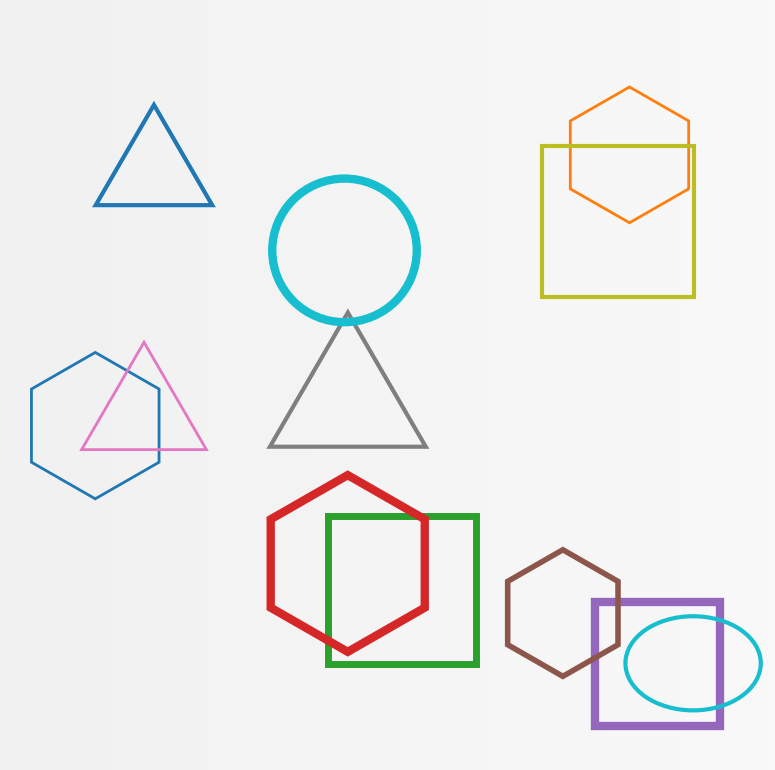[{"shape": "triangle", "thickness": 1.5, "radius": 0.43, "center": [0.199, 0.777]}, {"shape": "hexagon", "thickness": 1, "radius": 0.48, "center": [0.123, 0.447]}, {"shape": "hexagon", "thickness": 1, "radius": 0.44, "center": [0.812, 0.799]}, {"shape": "square", "thickness": 2.5, "radius": 0.48, "center": [0.519, 0.234]}, {"shape": "hexagon", "thickness": 3, "radius": 0.57, "center": [0.449, 0.268]}, {"shape": "square", "thickness": 3, "radius": 0.4, "center": [0.849, 0.138]}, {"shape": "hexagon", "thickness": 2, "radius": 0.41, "center": [0.726, 0.204]}, {"shape": "triangle", "thickness": 1, "radius": 0.46, "center": [0.186, 0.463]}, {"shape": "triangle", "thickness": 1.5, "radius": 0.58, "center": [0.449, 0.478]}, {"shape": "square", "thickness": 1.5, "radius": 0.49, "center": [0.797, 0.712]}, {"shape": "circle", "thickness": 3, "radius": 0.47, "center": [0.445, 0.675]}, {"shape": "oval", "thickness": 1.5, "radius": 0.44, "center": [0.894, 0.139]}]